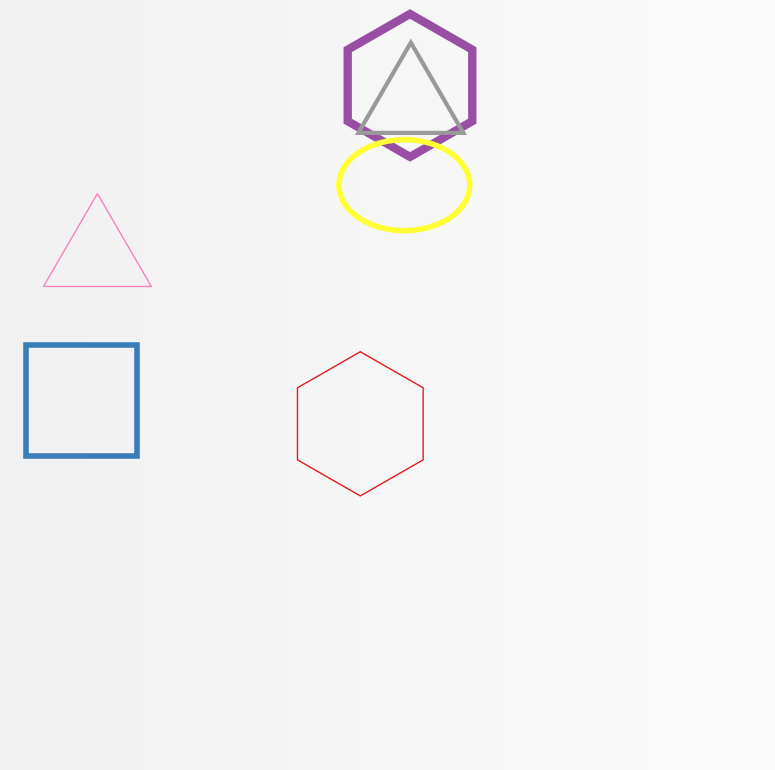[{"shape": "hexagon", "thickness": 0.5, "radius": 0.47, "center": [0.465, 0.45]}, {"shape": "square", "thickness": 2, "radius": 0.36, "center": [0.105, 0.48]}, {"shape": "hexagon", "thickness": 3, "radius": 0.46, "center": [0.529, 0.889]}, {"shape": "oval", "thickness": 2, "radius": 0.42, "center": [0.522, 0.76]}, {"shape": "triangle", "thickness": 0.5, "radius": 0.4, "center": [0.126, 0.668]}, {"shape": "triangle", "thickness": 1.5, "radius": 0.39, "center": [0.53, 0.867]}]